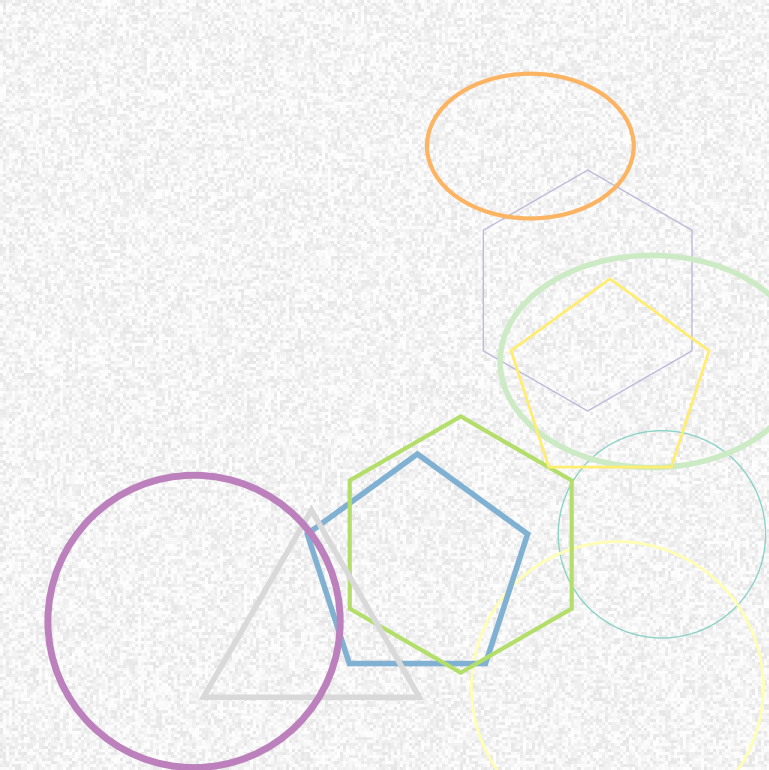[{"shape": "circle", "thickness": 0.5, "radius": 0.67, "center": [0.86, 0.306]}, {"shape": "circle", "thickness": 1, "radius": 0.95, "center": [0.802, 0.107]}, {"shape": "hexagon", "thickness": 0.5, "radius": 0.78, "center": [0.763, 0.623]}, {"shape": "pentagon", "thickness": 2, "radius": 0.75, "center": [0.542, 0.26]}, {"shape": "oval", "thickness": 1.5, "radius": 0.67, "center": [0.689, 0.81]}, {"shape": "hexagon", "thickness": 1.5, "radius": 0.83, "center": [0.598, 0.293]}, {"shape": "triangle", "thickness": 2, "radius": 0.81, "center": [0.404, 0.175]}, {"shape": "circle", "thickness": 2.5, "radius": 0.95, "center": [0.252, 0.193]}, {"shape": "oval", "thickness": 2, "radius": 0.98, "center": [0.846, 0.531]}, {"shape": "pentagon", "thickness": 1, "radius": 0.68, "center": [0.792, 0.503]}]